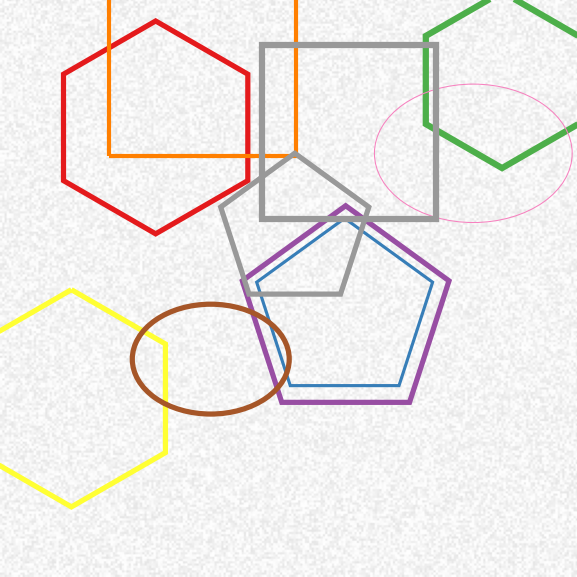[{"shape": "hexagon", "thickness": 2.5, "radius": 0.92, "center": [0.27, 0.779]}, {"shape": "pentagon", "thickness": 1.5, "radius": 0.8, "center": [0.597, 0.461]}, {"shape": "hexagon", "thickness": 3, "radius": 0.76, "center": [0.869, 0.861]}, {"shape": "pentagon", "thickness": 2.5, "radius": 0.94, "center": [0.599, 0.455]}, {"shape": "square", "thickness": 2, "radius": 0.81, "center": [0.351, 0.892]}, {"shape": "hexagon", "thickness": 2.5, "radius": 0.94, "center": [0.124, 0.309]}, {"shape": "oval", "thickness": 2.5, "radius": 0.68, "center": [0.365, 0.377]}, {"shape": "oval", "thickness": 0.5, "radius": 0.86, "center": [0.82, 0.734]}, {"shape": "pentagon", "thickness": 2.5, "radius": 0.67, "center": [0.51, 0.599]}, {"shape": "square", "thickness": 3, "radius": 0.75, "center": [0.604, 0.77]}]